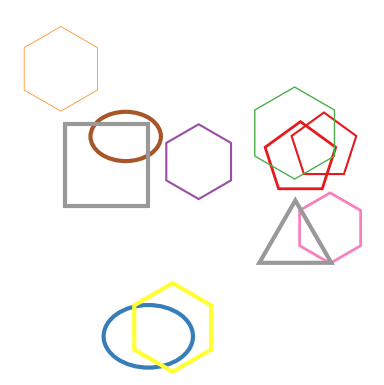[{"shape": "pentagon", "thickness": 1.5, "radius": 0.44, "center": [0.841, 0.619]}, {"shape": "pentagon", "thickness": 2, "radius": 0.48, "center": [0.78, 0.588]}, {"shape": "oval", "thickness": 3, "radius": 0.58, "center": [0.385, 0.126]}, {"shape": "hexagon", "thickness": 1, "radius": 0.6, "center": [0.765, 0.654]}, {"shape": "hexagon", "thickness": 1.5, "radius": 0.49, "center": [0.516, 0.58]}, {"shape": "hexagon", "thickness": 0.5, "radius": 0.55, "center": [0.158, 0.821]}, {"shape": "hexagon", "thickness": 3, "radius": 0.58, "center": [0.448, 0.149]}, {"shape": "oval", "thickness": 3, "radius": 0.46, "center": [0.326, 0.646]}, {"shape": "hexagon", "thickness": 2, "radius": 0.46, "center": [0.857, 0.408]}, {"shape": "square", "thickness": 3, "radius": 0.54, "center": [0.277, 0.571]}, {"shape": "triangle", "thickness": 3, "radius": 0.54, "center": [0.767, 0.371]}]